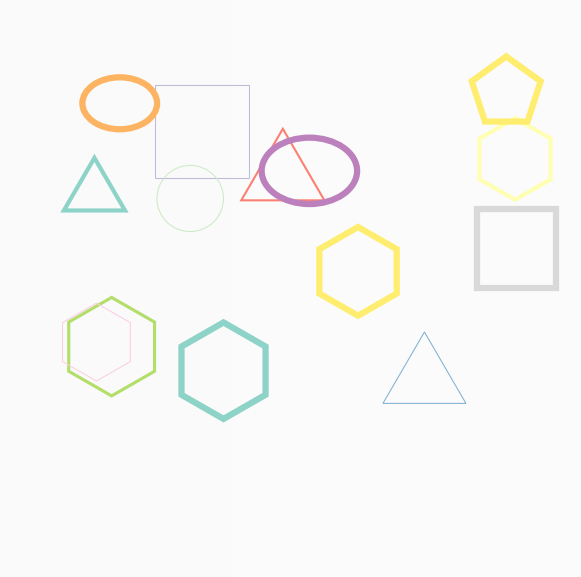[{"shape": "hexagon", "thickness": 3, "radius": 0.42, "center": [0.385, 0.357]}, {"shape": "triangle", "thickness": 2, "radius": 0.3, "center": [0.162, 0.665]}, {"shape": "hexagon", "thickness": 2, "radius": 0.35, "center": [0.886, 0.724]}, {"shape": "square", "thickness": 0.5, "radius": 0.4, "center": [0.348, 0.772]}, {"shape": "triangle", "thickness": 1, "radius": 0.41, "center": [0.487, 0.694]}, {"shape": "triangle", "thickness": 0.5, "radius": 0.41, "center": [0.73, 0.342]}, {"shape": "oval", "thickness": 3, "radius": 0.32, "center": [0.206, 0.82]}, {"shape": "hexagon", "thickness": 1.5, "radius": 0.43, "center": [0.192, 0.399]}, {"shape": "hexagon", "thickness": 0.5, "radius": 0.34, "center": [0.166, 0.407]}, {"shape": "square", "thickness": 3, "radius": 0.34, "center": [0.889, 0.569]}, {"shape": "oval", "thickness": 3, "radius": 0.41, "center": [0.532, 0.703]}, {"shape": "circle", "thickness": 0.5, "radius": 0.29, "center": [0.327, 0.655]}, {"shape": "hexagon", "thickness": 3, "radius": 0.38, "center": [0.616, 0.529]}, {"shape": "pentagon", "thickness": 3, "radius": 0.31, "center": [0.871, 0.839]}]